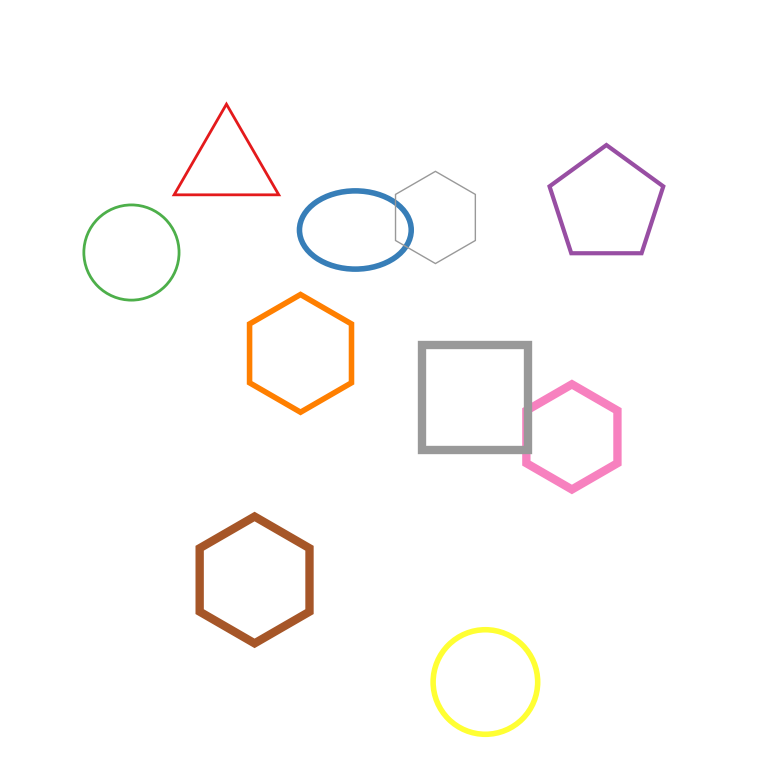[{"shape": "triangle", "thickness": 1, "radius": 0.39, "center": [0.294, 0.786]}, {"shape": "oval", "thickness": 2, "radius": 0.36, "center": [0.461, 0.701]}, {"shape": "circle", "thickness": 1, "radius": 0.31, "center": [0.171, 0.672]}, {"shape": "pentagon", "thickness": 1.5, "radius": 0.39, "center": [0.788, 0.734]}, {"shape": "hexagon", "thickness": 2, "radius": 0.38, "center": [0.39, 0.541]}, {"shape": "circle", "thickness": 2, "radius": 0.34, "center": [0.63, 0.114]}, {"shape": "hexagon", "thickness": 3, "radius": 0.41, "center": [0.331, 0.247]}, {"shape": "hexagon", "thickness": 3, "radius": 0.34, "center": [0.743, 0.433]}, {"shape": "square", "thickness": 3, "radius": 0.34, "center": [0.617, 0.484]}, {"shape": "hexagon", "thickness": 0.5, "radius": 0.3, "center": [0.566, 0.718]}]